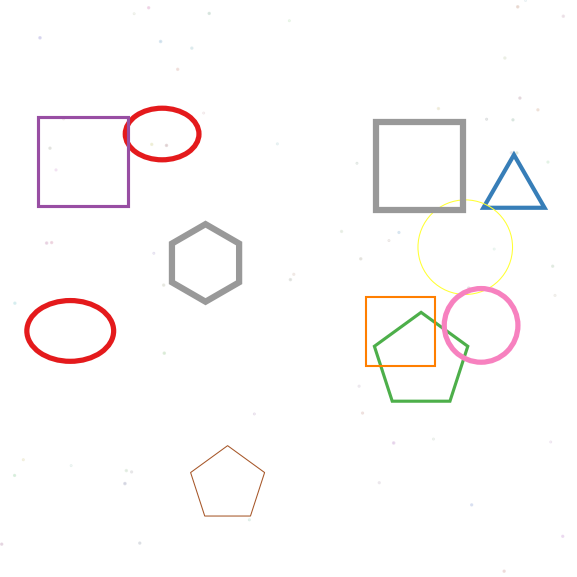[{"shape": "oval", "thickness": 2.5, "radius": 0.38, "center": [0.122, 0.426]}, {"shape": "oval", "thickness": 2.5, "radius": 0.32, "center": [0.281, 0.767]}, {"shape": "triangle", "thickness": 2, "radius": 0.31, "center": [0.89, 0.67]}, {"shape": "pentagon", "thickness": 1.5, "radius": 0.43, "center": [0.729, 0.373]}, {"shape": "square", "thickness": 1.5, "radius": 0.39, "center": [0.144, 0.72]}, {"shape": "square", "thickness": 1, "radius": 0.3, "center": [0.694, 0.424]}, {"shape": "circle", "thickness": 0.5, "radius": 0.41, "center": [0.806, 0.571]}, {"shape": "pentagon", "thickness": 0.5, "radius": 0.34, "center": [0.394, 0.16]}, {"shape": "circle", "thickness": 2.5, "radius": 0.32, "center": [0.833, 0.436]}, {"shape": "hexagon", "thickness": 3, "radius": 0.34, "center": [0.356, 0.544]}, {"shape": "square", "thickness": 3, "radius": 0.38, "center": [0.726, 0.712]}]